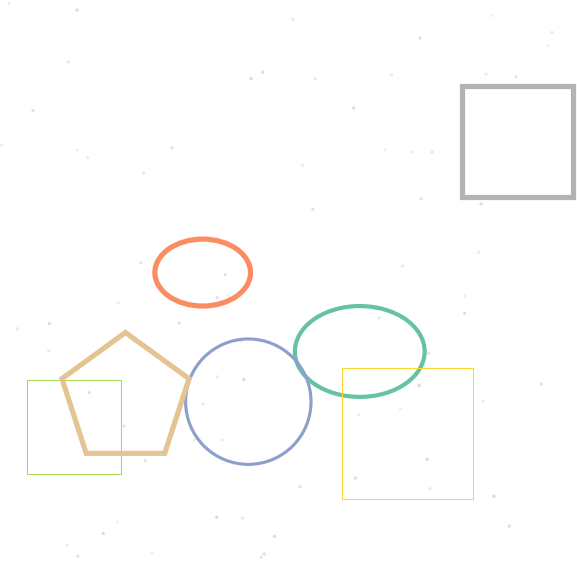[{"shape": "oval", "thickness": 2, "radius": 0.56, "center": [0.623, 0.391]}, {"shape": "oval", "thickness": 2.5, "radius": 0.41, "center": [0.351, 0.527]}, {"shape": "circle", "thickness": 1.5, "radius": 0.54, "center": [0.43, 0.304]}, {"shape": "square", "thickness": 0.5, "radius": 0.4, "center": [0.128, 0.26]}, {"shape": "square", "thickness": 0.5, "radius": 0.57, "center": [0.706, 0.249]}, {"shape": "pentagon", "thickness": 2.5, "radius": 0.58, "center": [0.217, 0.308]}, {"shape": "square", "thickness": 2.5, "radius": 0.48, "center": [0.897, 0.754]}]